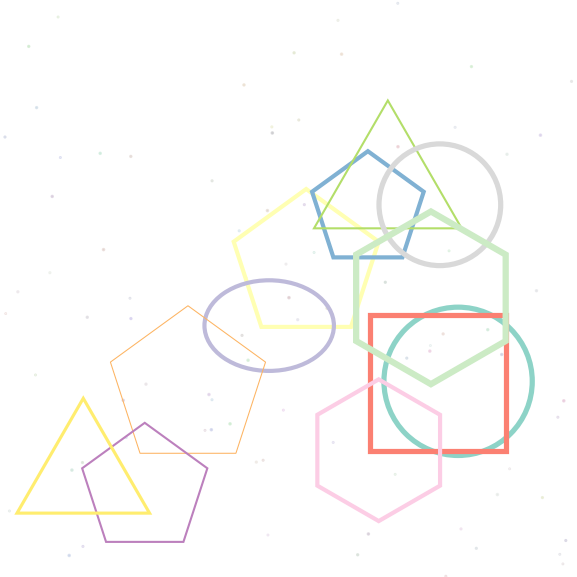[{"shape": "circle", "thickness": 2.5, "radius": 0.64, "center": [0.793, 0.339]}, {"shape": "pentagon", "thickness": 2, "radius": 0.66, "center": [0.53, 0.54]}, {"shape": "oval", "thickness": 2, "radius": 0.56, "center": [0.466, 0.435]}, {"shape": "square", "thickness": 2.5, "radius": 0.59, "center": [0.758, 0.336]}, {"shape": "pentagon", "thickness": 2, "radius": 0.51, "center": [0.637, 0.636]}, {"shape": "pentagon", "thickness": 0.5, "radius": 0.71, "center": [0.325, 0.328]}, {"shape": "triangle", "thickness": 1, "radius": 0.74, "center": [0.672, 0.678]}, {"shape": "hexagon", "thickness": 2, "radius": 0.61, "center": [0.656, 0.22]}, {"shape": "circle", "thickness": 2.5, "radius": 0.53, "center": [0.762, 0.645]}, {"shape": "pentagon", "thickness": 1, "radius": 0.57, "center": [0.251, 0.153]}, {"shape": "hexagon", "thickness": 3, "radius": 0.75, "center": [0.746, 0.483]}, {"shape": "triangle", "thickness": 1.5, "radius": 0.66, "center": [0.144, 0.177]}]